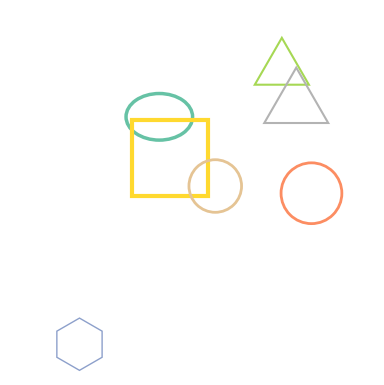[{"shape": "oval", "thickness": 2.5, "radius": 0.43, "center": [0.414, 0.697]}, {"shape": "circle", "thickness": 2, "radius": 0.39, "center": [0.809, 0.498]}, {"shape": "hexagon", "thickness": 1, "radius": 0.34, "center": [0.206, 0.106]}, {"shape": "triangle", "thickness": 1.5, "radius": 0.41, "center": [0.732, 0.821]}, {"shape": "square", "thickness": 3, "radius": 0.49, "center": [0.442, 0.59]}, {"shape": "circle", "thickness": 2, "radius": 0.34, "center": [0.559, 0.517]}, {"shape": "triangle", "thickness": 1.5, "radius": 0.48, "center": [0.769, 0.728]}]